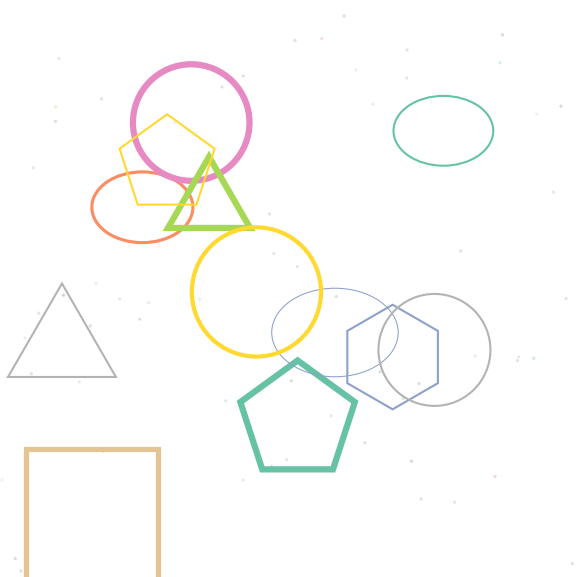[{"shape": "pentagon", "thickness": 3, "radius": 0.52, "center": [0.515, 0.271]}, {"shape": "oval", "thickness": 1, "radius": 0.43, "center": [0.768, 0.773]}, {"shape": "oval", "thickness": 1.5, "radius": 0.44, "center": [0.247, 0.64]}, {"shape": "oval", "thickness": 0.5, "radius": 0.55, "center": [0.58, 0.423]}, {"shape": "hexagon", "thickness": 1, "radius": 0.45, "center": [0.68, 0.381]}, {"shape": "circle", "thickness": 3, "radius": 0.5, "center": [0.331, 0.787]}, {"shape": "triangle", "thickness": 3, "radius": 0.41, "center": [0.362, 0.646]}, {"shape": "circle", "thickness": 2, "radius": 0.56, "center": [0.444, 0.494]}, {"shape": "pentagon", "thickness": 1, "radius": 0.43, "center": [0.289, 0.715]}, {"shape": "square", "thickness": 2.5, "radius": 0.57, "center": [0.159, 0.107]}, {"shape": "circle", "thickness": 1, "radius": 0.48, "center": [0.752, 0.393]}, {"shape": "triangle", "thickness": 1, "radius": 0.54, "center": [0.107, 0.4]}]